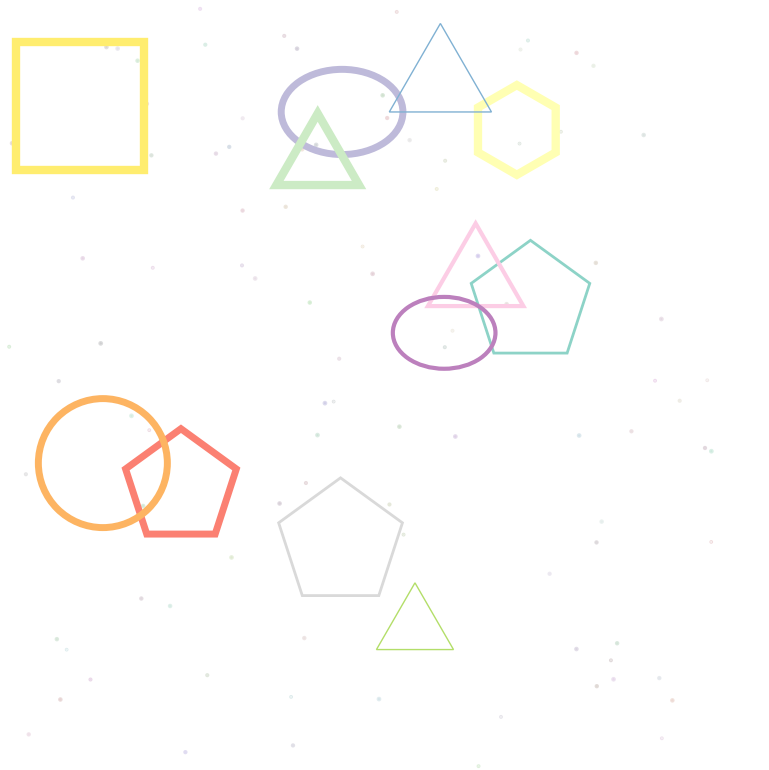[{"shape": "pentagon", "thickness": 1, "radius": 0.4, "center": [0.689, 0.607]}, {"shape": "hexagon", "thickness": 3, "radius": 0.29, "center": [0.671, 0.831]}, {"shape": "oval", "thickness": 2.5, "radius": 0.4, "center": [0.444, 0.855]}, {"shape": "pentagon", "thickness": 2.5, "radius": 0.38, "center": [0.235, 0.368]}, {"shape": "triangle", "thickness": 0.5, "radius": 0.38, "center": [0.572, 0.893]}, {"shape": "circle", "thickness": 2.5, "radius": 0.42, "center": [0.134, 0.399]}, {"shape": "triangle", "thickness": 0.5, "radius": 0.29, "center": [0.539, 0.185]}, {"shape": "triangle", "thickness": 1.5, "radius": 0.36, "center": [0.618, 0.638]}, {"shape": "pentagon", "thickness": 1, "radius": 0.42, "center": [0.442, 0.295]}, {"shape": "oval", "thickness": 1.5, "radius": 0.33, "center": [0.577, 0.568]}, {"shape": "triangle", "thickness": 3, "radius": 0.31, "center": [0.413, 0.791]}, {"shape": "square", "thickness": 3, "radius": 0.42, "center": [0.104, 0.863]}]